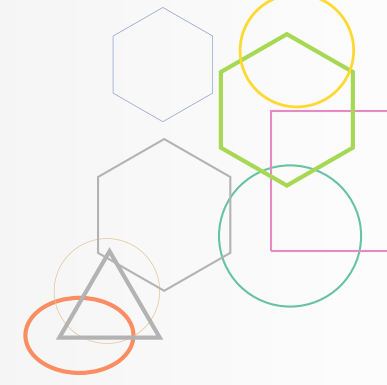[{"shape": "circle", "thickness": 1.5, "radius": 0.92, "center": [0.749, 0.387]}, {"shape": "oval", "thickness": 3, "radius": 0.7, "center": [0.205, 0.129]}, {"shape": "hexagon", "thickness": 0.5, "radius": 0.74, "center": [0.42, 0.832]}, {"shape": "square", "thickness": 1.5, "radius": 0.91, "center": [0.881, 0.53]}, {"shape": "hexagon", "thickness": 3, "radius": 0.98, "center": [0.74, 0.715]}, {"shape": "circle", "thickness": 2, "radius": 0.73, "center": [0.766, 0.869]}, {"shape": "circle", "thickness": 0.5, "radius": 0.68, "center": [0.276, 0.244]}, {"shape": "triangle", "thickness": 3, "radius": 0.75, "center": [0.283, 0.198]}, {"shape": "hexagon", "thickness": 1.5, "radius": 0.99, "center": [0.424, 0.442]}]